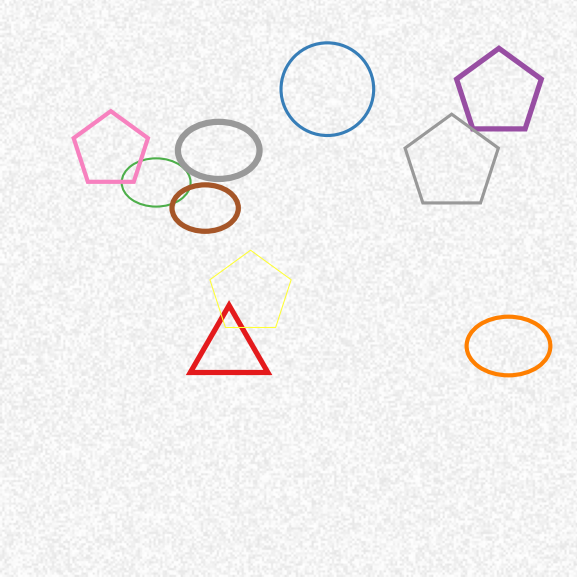[{"shape": "triangle", "thickness": 2.5, "radius": 0.39, "center": [0.397, 0.393]}, {"shape": "circle", "thickness": 1.5, "radius": 0.4, "center": [0.567, 0.845]}, {"shape": "oval", "thickness": 1, "radius": 0.3, "center": [0.27, 0.683]}, {"shape": "pentagon", "thickness": 2.5, "radius": 0.39, "center": [0.864, 0.838]}, {"shape": "oval", "thickness": 2, "radius": 0.36, "center": [0.88, 0.4]}, {"shape": "pentagon", "thickness": 0.5, "radius": 0.37, "center": [0.434, 0.492]}, {"shape": "oval", "thickness": 2.5, "radius": 0.29, "center": [0.355, 0.639]}, {"shape": "pentagon", "thickness": 2, "radius": 0.34, "center": [0.192, 0.739]}, {"shape": "pentagon", "thickness": 1.5, "radius": 0.42, "center": [0.782, 0.716]}, {"shape": "oval", "thickness": 3, "radius": 0.35, "center": [0.379, 0.739]}]